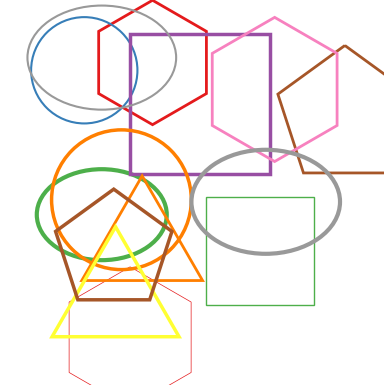[{"shape": "hexagon", "thickness": 2, "radius": 0.81, "center": [0.396, 0.838]}, {"shape": "hexagon", "thickness": 0.5, "radius": 0.91, "center": [0.338, 0.124]}, {"shape": "circle", "thickness": 1.5, "radius": 0.69, "center": [0.219, 0.817]}, {"shape": "oval", "thickness": 3, "radius": 0.84, "center": [0.264, 0.442]}, {"shape": "square", "thickness": 1, "radius": 0.7, "center": [0.676, 0.349]}, {"shape": "square", "thickness": 2.5, "radius": 0.91, "center": [0.519, 0.731]}, {"shape": "triangle", "thickness": 2, "radius": 0.91, "center": [0.369, 0.362]}, {"shape": "circle", "thickness": 2.5, "radius": 0.91, "center": [0.315, 0.481]}, {"shape": "triangle", "thickness": 2.5, "radius": 0.95, "center": [0.3, 0.221]}, {"shape": "pentagon", "thickness": 2.5, "radius": 0.79, "center": [0.295, 0.35]}, {"shape": "pentagon", "thickness": 2, "radius": 0.92, "center": [0.896, 0.699]}, {"shape": "hexagon", "thickness": 2, "radius": 0.94, "center": [0.713, 0.768]}, {"shape": "oval", "thickness": 3, "radius": 0.96, "center": [0.69, 0.476]}, {"shape": "oval", "thickness": 1.5, "radius": 0.97, "center": [0.264, 0.85]}]